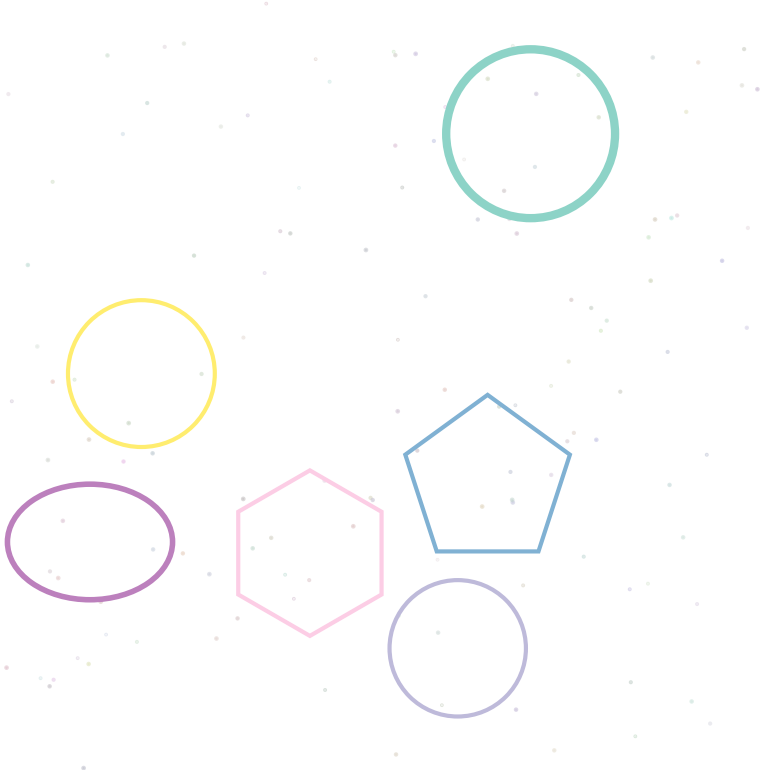[{"shape": "circle", "thickness": 3, "radius": 0.55, "center": [0.689, 0.826]}, {"shape": "circle", "thickness": 1.5, "radius": 0.44, "center": [0.594, 0.158]}, {"shape": "pentagon", "thickness": 1.5, "radius": 0.56, "center": [0.633, 0.375]}, {"shape": "hexagon", "thickness": 1.5, "radius": 0.54, "center": [0.402, 0.282]}, {"shape": "oval", "thickness": 2, "radius": 0.54, "center": [0.117, 0.296]}, {"shape": "circle", "thickness": 1.5, "radius": 0.48, "center": [0.184, 0.515]}]